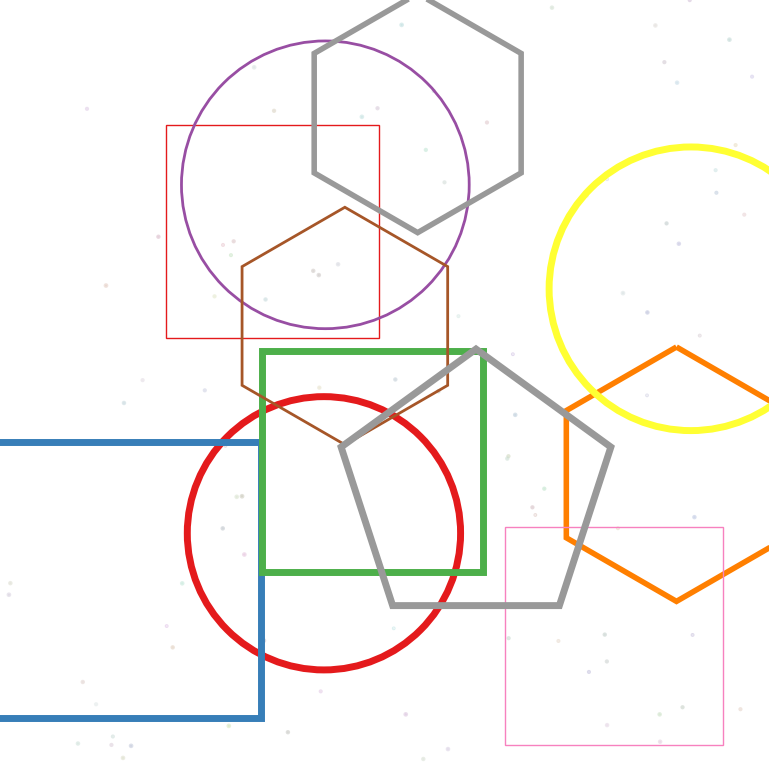[{"shape": "square", "thickness": 0.5, "radius": 0.69, "center": [0.354, 0.699]}, {"shape": "circle", "thickness": 2.5, "radius": 0.89, "center": [0.421, 0.307]}, {"shape": "square", "thickness": 2.5, "radius": 0.9, "center": [0.159, 0.247]}, {"shape": "square", "thickness": 2.5, "radius": 0.72, "center": [0.484, 0.401]}, {"shape": "circle", "thickness": 1, "radius": 0.93, "center": [0.423, 0.76]}, {"shape": "hexagon", "thickness": 2, "radius": 0.83, "center": [0.879, 0.384]}, {"shape": "circle", "thickness": 2.5, "radius": 0.92, "center": [0.897, 0.625]}, {"shape": "hexagon", "thickness": 1, "radius": 0.77, "center": [0.448, 0.577]}, {"shape": "square", "thickness": 0.5, "radius": 0.71, "center": [0.797, 0.174]}, {"shape": "hexagon", "thickness": 2, "radius": 0.78, "center": [0.542, 0.853]}, {"shape": "pentagon", "thickness": 2.5, "radius": 0.92, "center": [0.618, 0.362]}]